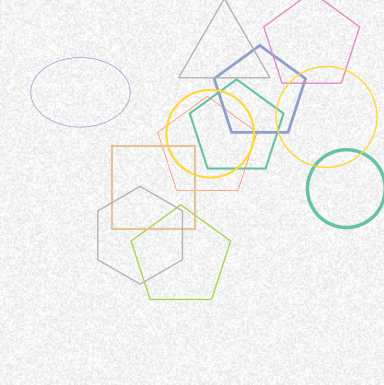[{"shape": "pentagon", "thickness": 1.5, "radius": 0.64, "center": [0.615, 0.666]}, {"shape": "circle", "thickness": 2.5, "radius": 0.51, "center": [0.9, 0.51]}, {"shape": "pentagon", "thickness": 0.5, "radius": 0.68, "center": [0.539, 0.614]}, {"shape": "oval", "thickness": 0.5, "radius": 0.65, "center": [0.209, 0.76]}, {"shape": "pentagon", "thickness": 2, "radius": 0.62, "center": [0.675, 0.757]}, {"shape": "pentagon", "thickness": 1, "radius": 0.66, "center": [0.81, 0.89]}, {"shape": "pentagon", "thickness": 1, "radius": 0.68, "center": [0.47, 0.332]}, {"shape": "circle", "thickness": 1.5, "radius": 0.57, "center": [0.546, 0.653]}, {"shape": "circle", "thickness": 1, "radius": 0.65, "center": [0.848, 0.696]}, {"shape": "square", "thickness": 1.5, "radius": 0.54, "center": [0.398, 0.514]}, {"shape": "hexagon", "thickness": 1, "radius": 0.63, "center": [0.364, 0.389]}, {"shape": "triangle", "thickness": 1, "radius": 0.69, "center": [0.583, 0.867]}]